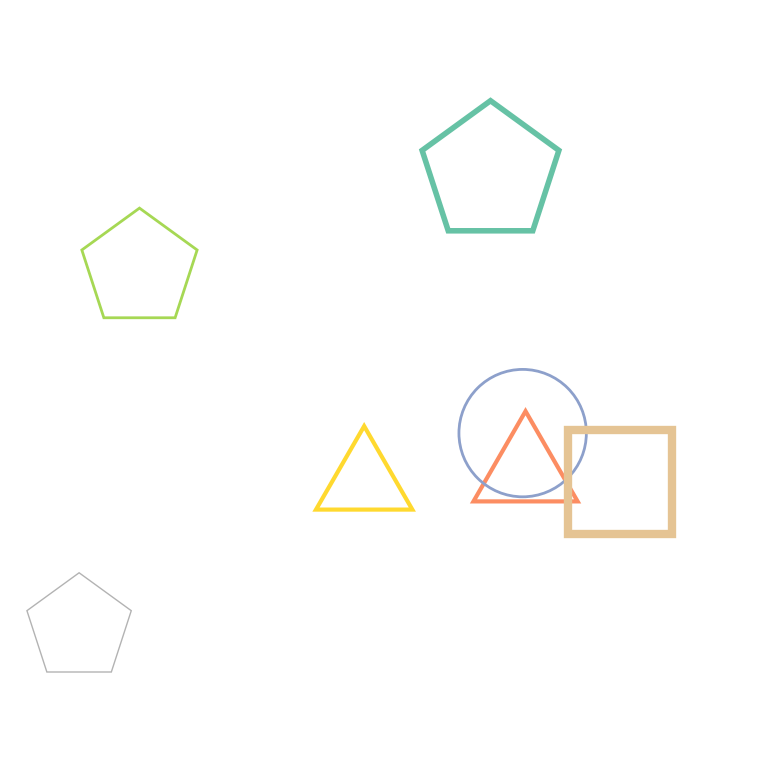[{"shape": "pentagon", "thickness": 2, "radius": 0.47, "center": [0.637, 0.776]}, {"shape": "triangle", "thickness": 1.5, "radius": 0.39, "center": [0.683, 0.388]}, {"shape": "circle", "thickness": 1, "radius": 0.41, "center": [0.679, 0.438]}, {"shape": "pentagon", "thickness": 1, "radius": 0.39, "center": [0.181, 0.651]}, {"shape": "triangle", "thickness": 1.5, "radius": 0.36, "center": [0.473, 0.374]}, {"shape": "square", "thickness": 3, "radius": 0.34, "center": [0.805, 0.374]}, {"shape": "pentagon", "thickness": 0.5, "radius": 0.36, "center": [0.103, 0.185]}]